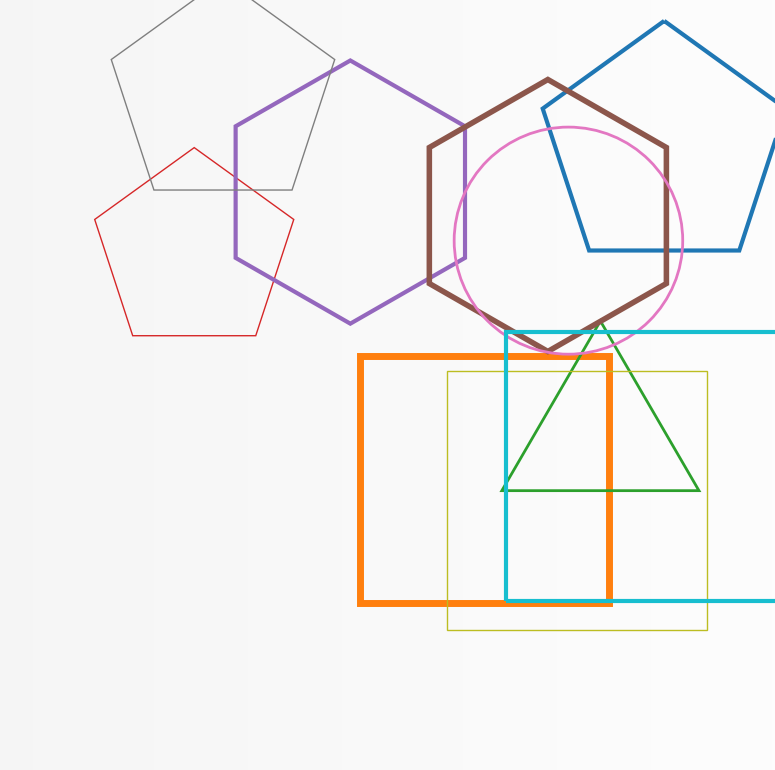[{"shape": "pentagon", "thickness": 1.5, "radius": 0.82, "center": [0.857, 0.808]}, {"shape": "square", "thickness": 2.5, "radius": 0.8, "center": [0.625, 0.377]}, {"shape": "triangle", "thickness": 1, "radius": 0.73, "center": [0.775, 0.436]}, {"shape": "pentagon", "thickness": 0.5, "radius": 0.68, "center": [0.251, 0.673]}, {"shape": "hexagon", "thickness": 1.5, "radius": 0.85, "center": [0.452, 0.751]}, {"shape": "hexagon", "thickness": 2, "radius": 0.88, "center": [0.707, 0.72]}, {"shape": "circle", "thickness": 1, "radius": 0.74, "center": [0.733, 0.687]}, {"shape": "pentagon", "thickness": 0.5, "radius": 0.76, "center": [0.288, 0.876]}, {"shape": "square", "thickness": 0.5, "radius": 0.84, "center": [0.744, 0.35]}, {"shape": "square", "thickness": 1.5, "radius": 0.87, "center": [0.827, 0.394]}]